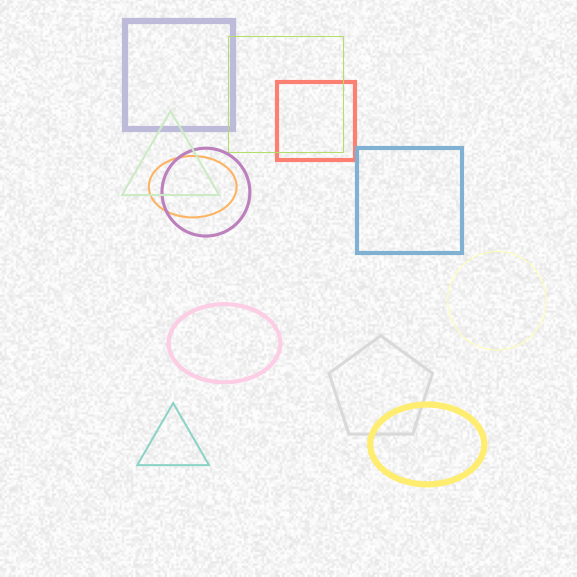[{"shape": "triangle", "thickness": 1, "radius": 0.36, "center": [0.3, 0.23]}, {"shape": "circle", "thickness": 0.5, "radius": 0.43, "center": [0.861, 0.478]}, {"shape": "square", "thickness": 3, "radius": 0.47, "center": [0.309, 0.869]}, {"shape": "square", "thickness": 2, "radius": 0.34, "center": [0.547, 0.79]}, {"shape": "square", "thickness": 2, "radius": 0.45, "center": [0.709, 0.652]}, {"shape": "oval", "thickness": 1, "radius": 0.38, "center": [0.334, 0.676]}, {"shape": "square", "thickness": 0.5, "radius": 0.5, "center": [0.495, 0.836]}, {"shape": "oval", "thickness": 2, "radius": 0.48, "center": [0.389, 0.405]}, {"shape": "pentagon", "thickness": 1.5, "radius": 0.47, "center": [0.659, 0.324]}, {"shape": "circle", "thickness": 1.5, "radius": 0.38, "center": [0.357, 0.666]}, {"shape": "triangle", "thickness": 1, "radius": 0.49, "center": [0.295, 0.71]}, {"shape": "oval", "thickness": 3, "radius": 0.49, "center": [0.74, 0.23]}]